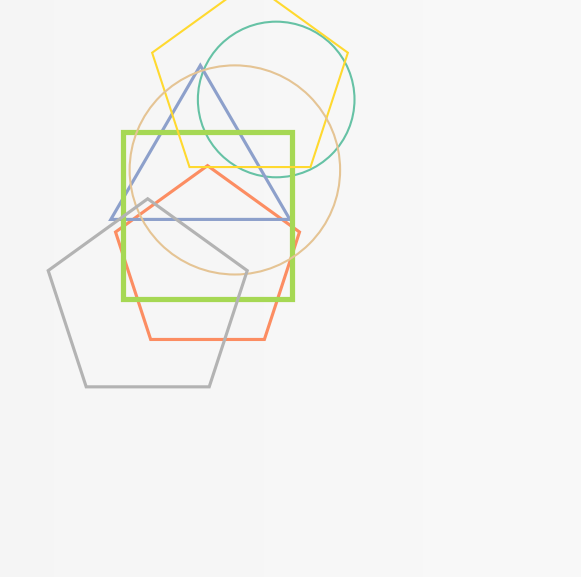[{"shape": "circle", "thickness": 1, "radius": 0.67, "center": [0.475, 0.827]}, {"shape": "pentagon", "thickness": 1.5, "radius": 0.83, "center": [0.357, 0.546]}, {"shape": "triangle", "thickness": 1.5, "radius": 0.89, "center": [0.345, 0.708]}, {"shape": "square", "thickness": 2.5, "radius": 0.73, "center": [0.358, 0.626]}, {"shape": "pentagon", "thickness": 1, "radius": 0.89, "center": [0.43, 0.853]}, {"shape": "circle", "thickness": 1, "radius": 0.91, "center": [0.404, 0.705]}, {"shape": "pentagon", "thickness": 1.5, "radius": 0.9, "center": [0.254, 0.475]}]